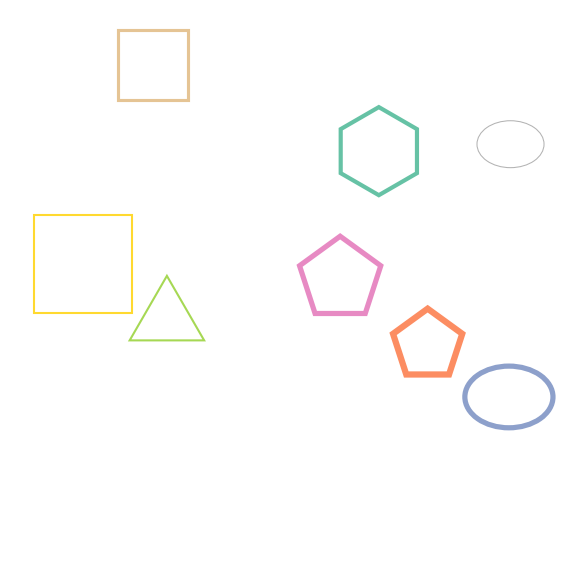[{"shape": "hexagon", "thickness": 2, "radius": 0.38, "center": [0.656, 0.737]}, {"shape": "pentagon", "thickness": 3, "radius": 0.32, "center": [0.741, 0.402]}, {"shape": "oval", "thickness": 2.5, "radius": 0.38, "center": [0.881, 0.312]}, {"shape": "pentagon", "thickness": 2.5, "radius": 0.37, "center": [0.589, 0.516]}, {"shape": "triangle", "thickness": 1, "radius": 0.37, "center": [0.289, 0.447]}, {"shape": "square", "thickness": 1, "radius": 0.43, "center": [0.144, 0.542]}, {"shape": "square", "thickness": 1.5, "radius": 0.3, "center": [0.265, 0.887]}, {"shape": "oval", "thickness": 0.5, "radius": 0.29, "center": [0.884, 0.749]}]